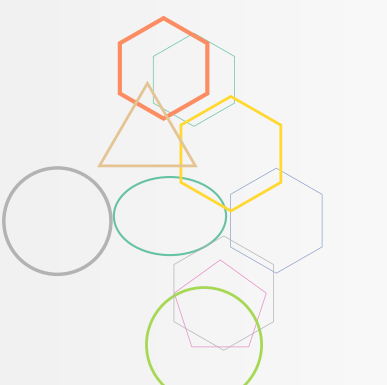[{"shape": "oval", "thickness": 1.5, "radius": 0.72, "center": [0.439, 0.439]}, {"shape": "hexagon", "thickness": 0.5, "radius": 0.61, "center": [0.5, 0.793]}, {"shape": "hexagon", "thickness": 3, "radius": 0.65, "center": [0.422, 0.822]}, {"shape": "hexagon", "thickness": 0.5, "radius": 0.68, "center": [0.713, 0.427]}, {"shape": "pentagon", "thickness": 0.5, "radius": 0.62, "center": [0.568, 0.2]}, {"shape": "circle", "thickness": 2, "radius": 0.74, "center": [0.527, 0.105]}, {"shape": "hexagon", "thickness": 2, "radius": 0.74, "center": [0.596, 0.601]}, {"shape": "triangle", "thickness": 2, "radius": 0.71, "center": [0.38, 0.641]}, {"shape": "hexagon", "thickness": 0.5, "radius": 0.74, "center": [0.577, 0.239]}, {"shape": "circle", "thickness": 2.5, "radius": 0.69, "center": [0.148, 0.426]}]